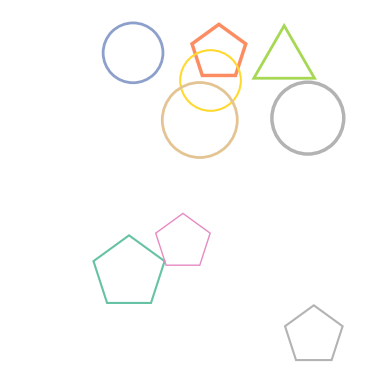[{"shape": "pentagon", "thickness": 1.5, "radius": 0.49, "center": [0.335, 0.292]}, {"shape": "pentagon", "thickness": 2.5, "radius": 0.37, "center": [0.569, 0.863]}, {"shape": "circle", "thickness": 2, "radius": 0.39, "center": [0.346, 0.863]}, {"shape": "pentagon", "thickness": 1, "radius": 0.37, "center": [0.475, 0.371]}, {"shape": "triangle", "thickness": 2, "radius": 0.46, "center": [0.738, 0.842]}, {"shape": "circle", "thickness": 1.5, "radius": 0.39, "center": [0.547, 0.791]}, {"shape": "circle", "thickness": 2, "radius": 0.49, "center": [0.519, 0.688]}, {"shape": "circle", "thickness": 2.5, "radius": 0.47, "center": [0.8, 0.693]}, {"shape": "pentagon", "thickness": 1.5, "radius": 0.39, "center": [0.815, 0.128]}]